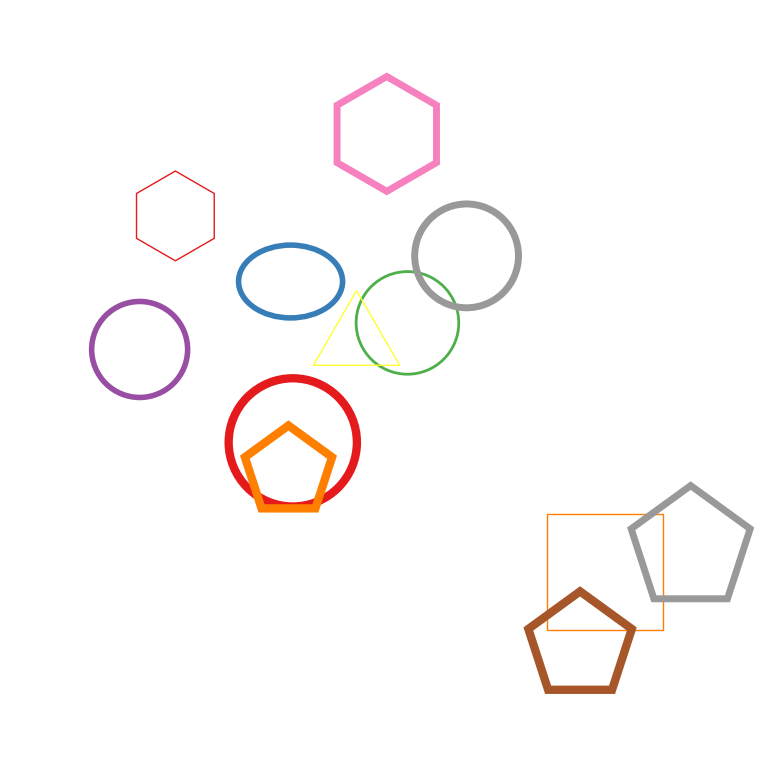[{"shape": "hexagon", "thickness": 0.5, "radius": 0.29, "center": [0.228, 0.72]}, {"shape": "circle", "thickness": 3, "radius": 0.42, "center": [0.38, 0.425]}, {"shape": "oval", "thickness": 2, "radius": 0.34, "center": [0.377, 0.634]}, {"shape": "circle", "thickness": 1, "radius": 0.33, "center": [0.529, 0.581]}, {"shape": "circle", "thickness": 2, "radius": 0.31, "center": [0.181, 0.546]}, {"shape": "square", "thickness": 0.5, "radius": 0.38, "center": [0.786, 0.257]}, {"shape": "pentagon", "thickness": 3, "radius": 0.3, "center": [0.375, 0.388]}, {"shape": "triangle", "thickness": 0.5, "radius": 0.32, "center": [0.463, 0.558]}, {"shape": "pentagon", "thickness": 3, "radius": 0.35, "center": [0.753, 0.161]}, {"shape": "hexagon", "thickness": 2.5, "radius": 0.37, "center": [0.502, 0.826]}, {"shape": "circle", "thickness": 2.5, "radius": 0.34, "center": [0.606, 0.668]}, {"shape": "pentagon", "thickness": 2.5, "radius": 0.41, "center": [0.897, 0.288]}]